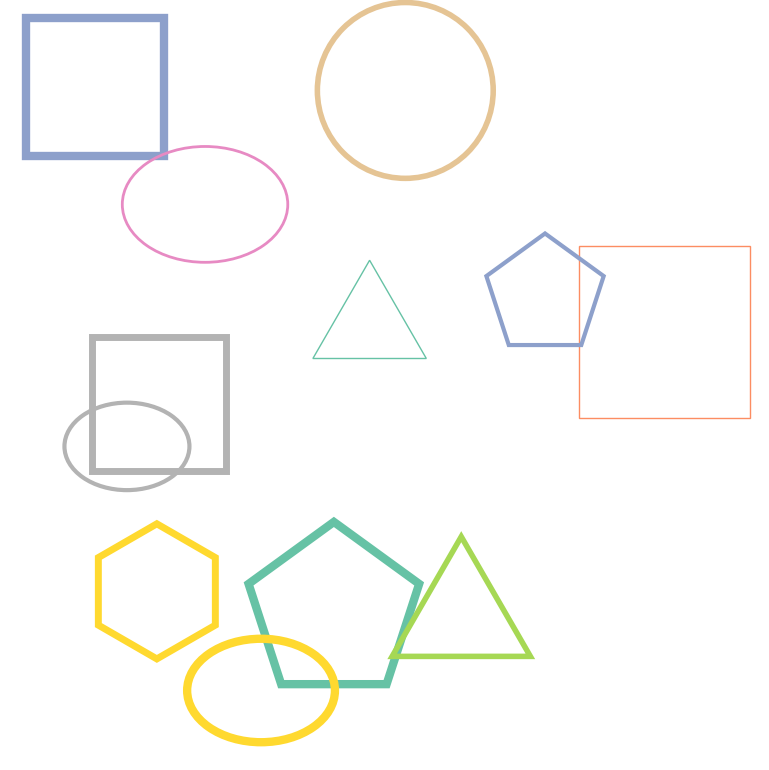[{"shape": "triangle", "thickness": 0.5, "radius": 0.43, "center": [0.48, 0.577]}, {"shape": "pentagon", "thickness": 3, "radius": 0.58, "center": [0.434, 0.206]}, {"shape": "square", "thickness": 0.5, "radius": 0.56, "center": [0.863, 0.569]}, {"shape": "square", "thickness": 3, "radius": 0.45, "center": [0.123, 0.887]}, {"shape": "pentagon", "thickness": 1.5, "radius": 0.4, "center": [0.708, 0.617]}, {"shape": "oval", "thickness": 1, "radius": 0.54, "center": [0.266, 0.735]}, {"shape": "triangle", "thickness": 2, "radius": 0.52, "center": [0.599, 0.199]}, {"shape": "oval", "thickness": 3, "radius": 0.48, "center": [0.339, 0.103]}, {"shape": "hexagon", "thickness": 2.5, "radius": 0.44, "center": [0.204, 0.232]}, {"shape": "circle", "thickness": 2, "radius": 0.57, "center": [0.526, 0.883]}, {"shape": "square", "thickness": 2.5, "radius": 0.44, "center": [0.206, 0.476]}, {"shape": "oval", "thickness": 1.5, "radius": 0.41, "center": [0.165, 0.42]}]